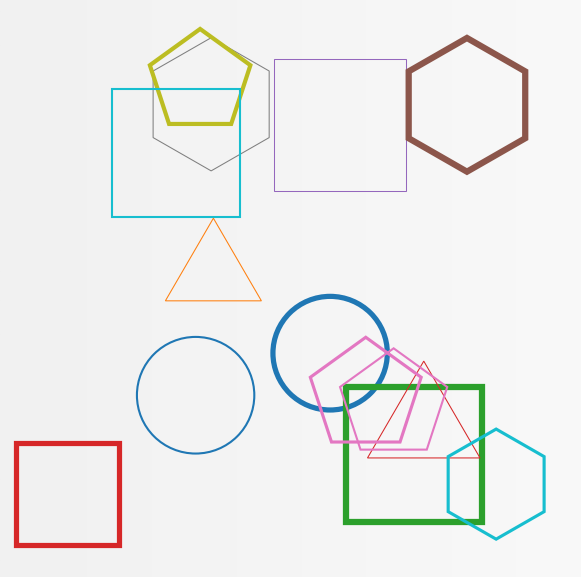[{"shape": "circle", "thickness": 2.5, "radius": 0.49, "center": [0.568, 0.388]}, {"shape": "circle", "thickness": 1, "radius": 0.5, "center": [0.337, 0.315]}, {"shape": "triangle", "thickness": 0.5, "radius": 0.48, "center": [0.367, 0.526]}, {"shape": "square", "thickness": 3, "radius": 0.58, "center": [0.713, 0.212]}, {"shape": "triangle", "thickness": 0.5, "radius": 0.56, "center": [0.729, 0.262]}, {"shape": "square", "thickness": 2.5, "radius": 0.44, "center": [0.116, 0.143]}, {"shape": "square", "thickness": 0.5, "radius": 0.57, "center": [0.585, 0.783]}, {"shape": "hexagon", "thickness": 3, "radius": 0.58, "center": [0.803, 0.818]}, {"shape": "pentagon", "thickness": 1.5, "radius": 0.5, "center": [0.629, 0.315]}, {"shape": "pentagon", "thickness": 1, "radius": 0.48, "center": [0.677, 0.299]}, {"shape": "hexagon", "thickness": 0.5, "radius": 0.58, "center": [0.363, 0.819]}, {"shape": "pentagon", "thickness": 2, "radius": 0.45, "center": [0.344, 0.858]}, {"shape": "square", "thickness": 1, "radius": 0.55, "center": [0.302, 0.735]}, {"shape": "hexagon", "thickness": 1.5, "radius": 0.48, "center": [0.854, 0.161]}]